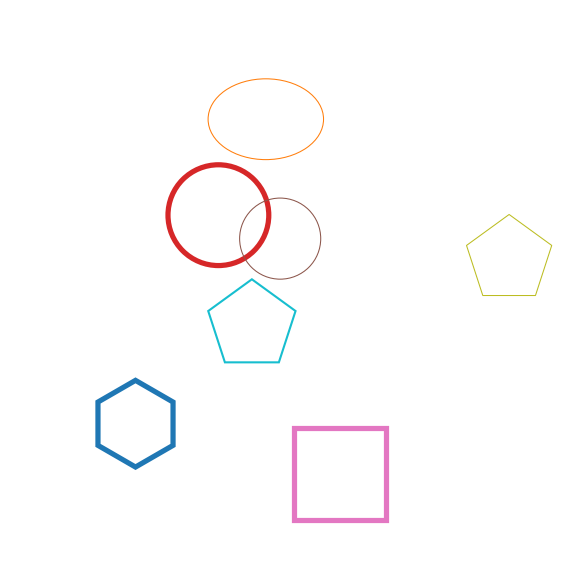[{"shape": "hexagon", "thickness": 2.5, "radius": 0.38, "center": [0.235, 0.265]}, {"shape": "oval", "thickness": 0.5, "radius": 0.5, "center": [0.46, 0.793]}, {"shape": "circle", "thickness": 2.5, "radius": 0.44, "center": [0.378, 0.627]}, {"shape": "circle", "thickness": 0.5, "radius": 0.35, "center": [0.485, 0.586]}, {"shape": "square", "thickness": 2.5, "radius": 0.4, "center": [0.589, 0.178]}, {"shape": "pentagon", "thickness": 0.5, "radius": 0.39, "center": [0.882, 0.55]}, {"shape": "pentagon", "thickness": 1, "radius": 0.4, "center": [0.436, 0.436]}]